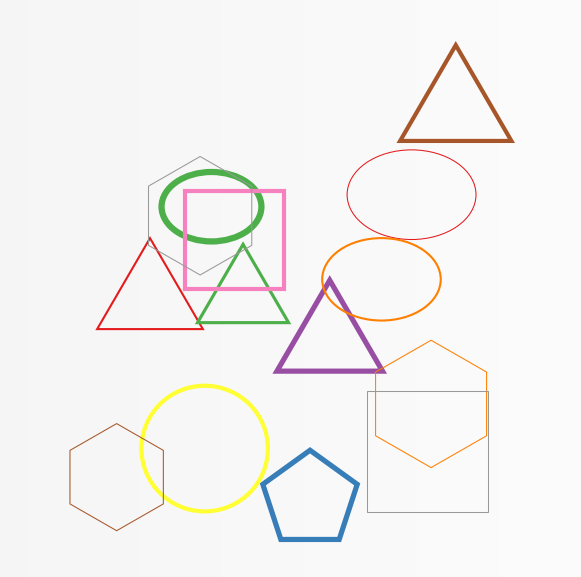[{"shape": "triangle", "thickness": 1, "radius": 0.53, "center": [0.258, 0.482]}, {"shape": "oval", "thickness": 0.5, "radius": 0.55, "center": [0.708, 0.662]}, {"shape": "pentagon", "thickness": 2.5, "radius": 0.43, "center": [0.533, 0.134]}, {"shape": "triangle", "thickness": 1.5, "radius": 0.45, "center": [0.418, 0.486]}, {"shape": "oval", "thickness": 3, "radius": 0.43, "center": [0.364, 0.641]}, {"shape": "triangle", "thickness": 2.5, "radius": 0.52, "center": [0.567, 0.409]}, {"shape": "hexagon", "thickness": 0.5, "radius": 0.55, "center": [0.742, 0.3]}, {"shape": "oval", "thickness": 1, "radius": 0.51, "center": [0.656, 0.515]}, {"shape": "circle", "thickness": 2, "radius": 0.54, "center": [0.352, 0.222]}, {"shape": "triangle", "thickness": 2, "radius": 0.55, "center": [0.784, 0.81]}, {"shape": "hexagon", "thickness": 0.5, "radius": 0.46, "center": [0.201, 0.173]}, {"shape": "square", "thickness": 2, "radius": 0.42, "center": [0.403, 0.584]}, {"shape": "hexagon", "thickness": 0.5, "radius": 0.51, "center": [0.344, 0.626]}, {"shape": "square", "thickness": 0.5, "radius": 0.52, "center": [0.735, 0.218]}]